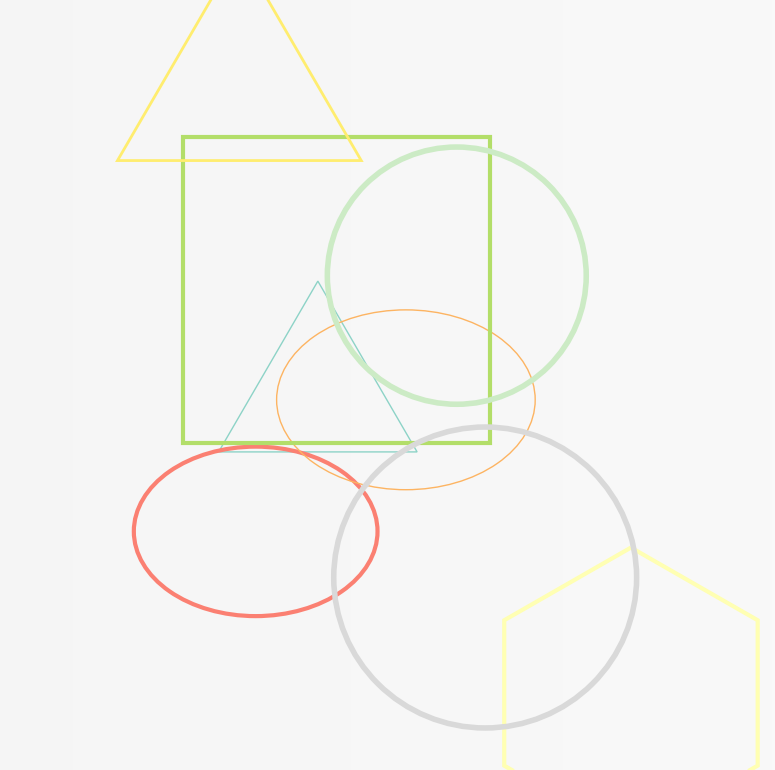[{"shape": "triangle", "thickness": 0.5, "radius": 0.74, "center": [0.41, 0.487]}, {"shape": "hexagon", "thickness": 1.5, "radius": 0.94, "center": [0.814, 0.1]}, {"shape": "oval", "thickness": 1.5, "radius": 0.79, "center": [0.33, 0.31]}, {"shape": "oval", "thickness": 0.5, "radius": 0.83, "center": [0.524, 0.481]}, {"shape": "square", "thickness": 1.5, "radius": 0.99, "center": [0.434, 0.623]}, {"shape": "circle", "thickness": 2, "radius": 0.98, "center": [0.626, 0.25]}, {"shape": "circle", "thickness": 2, "radius": 0.84, "center": [0.589, 0.642]}, {"shape": "triangle", "thickness": 1, "radius": 0.91, "center": [0.309, 0.882]}]